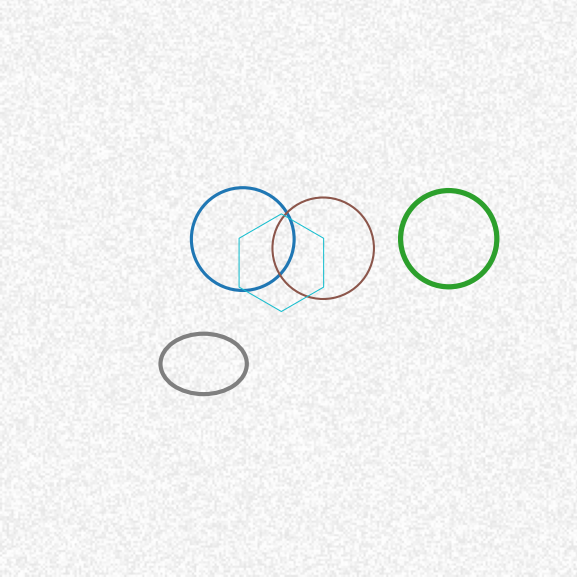[{"shape": "circle", "thickness": 1.5, "radius": 0.44, "center": [0.42, 0.585]}, {"shape": "circle", "thickness": 2.5, "radius": 0.42, "center": [0.777, 0.586]}, {"shape": "circle", "thickness": 1, "radius": 0.44, "center": [0.56, 0.569]}, {"shape": "oval", "thickness": 2, "radius": 0.37, "center": [0.353, 0.369]}, {"shape": "hexagon", "thickness": 0.5, "radius": 0.42, "center": [0.487, 0.544]}]